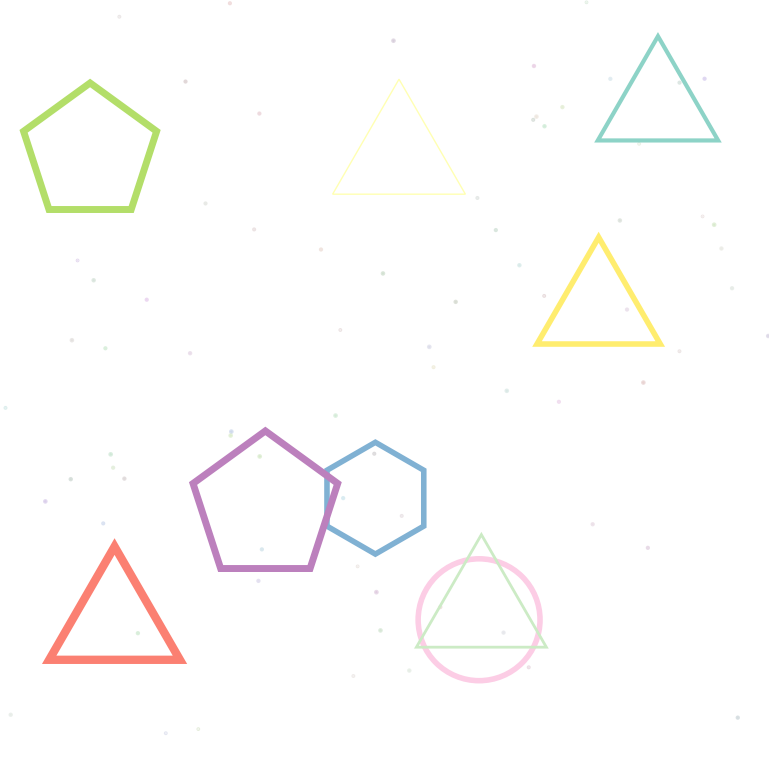[{"shape": "triangle", "thickness": 1.5, "radius": 0.45, "center": [0.854, 0.863]}, {"shape": "triangle", "thickness": 0.5, "radius": 0.5, "center": [0.518, 0.798]}, {"shape": "triangle", "thickness": 3, "radius": 0.49, "center": [0.149, 0.192]}, {"shape": "hexagon", "thickness": 2, "radius": 0.36, "center": [0.488, 0.353]}, {"shape": "pentagon", "thickness": 2.5, "radius": 0.45, "center": [0.117, 0.801]}, {"shape": "circle", "thickness": 2, "radius": 0.4, "center": [0.622, 0.195]}, {"shape": "pentagon", "thickness": 2.5, "radius": 0.49, "center": [0.345, 0.342]}, {"shape": "triangle", "thickness": 1, "radius": 0.49, "center": [0.625, 0.208]}, {"shape": "triangle", "thickness": 2, "radius": 0.46, "center": [0.777, 0.599]}]